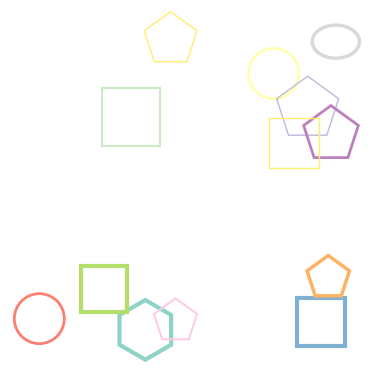[{"shape": "hexagon", "thickness": 3, "radius": 0.39, "center": [0.377, 0.143]}, {"shape": "circle", "thickness": 2, "radius": 0.33, "center": [0.711, 0.809]}, {"shape": "pentagon", "thickness": 1, "radius": 0.42, "center": [0.799, 0.717]}, {"shape": "circle", "thickness": 2, "radius": 0.32, "center": [0.102, 0.172]}, {"shape": "square", "thickness": 3, "radius": 0.31, "center": [0.834, 0.164]}, {"shape": "pentagon", "thickness": 2.5, "radius": 0.29, "center": [0.853, 0.279]}, {"shape": "square", "thickness": 3, "radius": 0.3, "center": [0.271, 0.249]}, {"shape": "pentagon", "thickness": 1.5, "radius": 0.29, "center": [0.456, 0.166]}, {"shape": "oval", "thickness": 2.5, "radius": 0.31, "center": [0.872, 0.892]}, {"shape": "pentagon", "thickness": 2, "radius": 0.37, "center": [0.86, 0.651]}, {"shape": "square", "thickness": 1.5, "radius": 0.38, "center": [0.341, 0.697]}, {"shape": "pentagon", "thickness": 1, "radius": 0.36, "center": [0.443, 0.898]}, {"shape": "square", "thickness": 1, "radius": 0.33, "center": [0.763, 0.629]}]